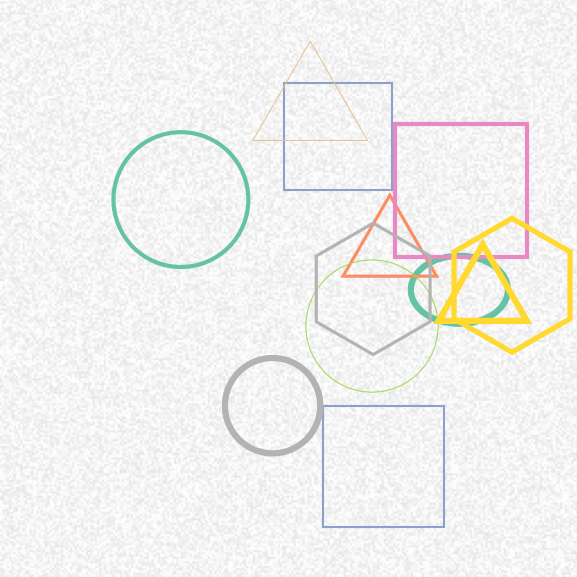[{"shape": "circle", "thickness": 2, "radius": 0.58, "center": [0.313, 0.654]}, {"shape": "oval", "thickness": 3, "radius": 0.42, "center": [0.795, 0.497]}, {"shape": "triangle", "thickness": 1.5, "radius": 0.47, "center": [0.675, 0.568]}, {"shape": "square", "thickness": 1, "radius": 0.53, "center": [0.664, 0.191]}, {"shape": "square", "thickness": 1, "radius": 0.47, "center": [0.585, 0.763]}, {"shape": "square", "thickness": 2, "radius": 0.57, "center": [0.798, 0.669]}, {"shape": "circle", "thickness": 0.5, "radius": 0.57, "center": [0.644, 0.435]}, {"shape": "hexagon", "thickness": 2.5, "radius": 0.58, "center": [0.887, 0.505]}, {"shape": "triangle", "thickness": 3, "radius": 0.44, "center": [0.836, 0.488]}, {"shape": "triangle", "thickness": 0.5, "radius": 0.57, "center": [0.537, 0.813]}, {"shape": "circle", "thickness": 3, "radius": 0.41, "center": [0.472, 0.297]}, {"shape": "hexagon", "thickness": 1.5, "radius": 0.57, "center": [0.646, 0.499]}]